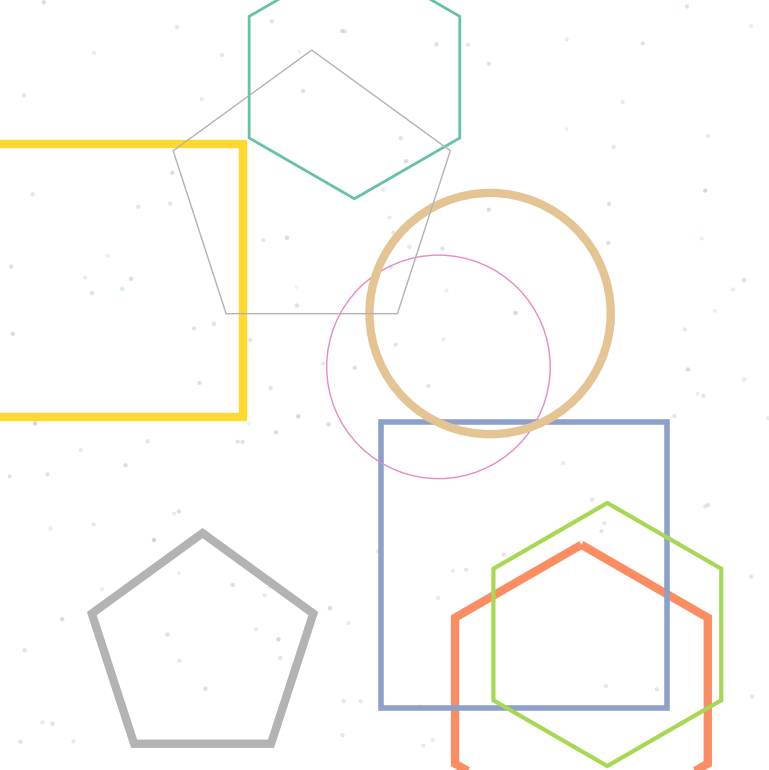[{"shape": "hexagon", "thickness": 1, "radius": 0.79, "center": [0.46, 0.9]}, {"shape": "hexagon", "thickness": 3, "radius": 0.95, "center": [0.755, 0.103]}, {"shape": "square", "thickness": 2, "radius": 0.93, "center": [0.68, 0.266]}, {"shape": "circle", "thickness": 0.5, "radius": 0.73, "center": [0.569, 0.524]}, {"shape": "hexagon", "thickness": 1.5, "radius": 0.85, "center": [0.789, 0.176]}, {"shape": "square", "thickness": 3, "radius": 0.89, "center": [0.138, 0.635]}, {"shape": "circle", "thickness": 3, "radius": 0.78, "center": [0.636, 0.593]}, {"shape": "pentagon", "thickness": 3, "radius": 0.76, "center": [0.263, 0.156]}, {"shape": "pentagon", "thickness": 0.5, "radius": 0.95, "center": [0.405, 0.746]}]